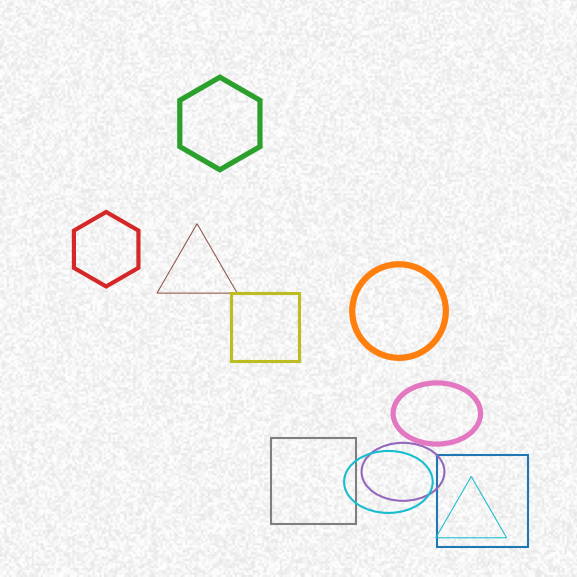[{"shape": "square", "thickness": 1, "radius": 0.4, "center": [0.836, 0.131]}, {"shape": "circle", "thickness": 3, "radius": 0.41, "center": [0.691, 0.461]}, {"shape": "hexagon", "thickness": 2.5, "radius": 0.4, "center": [0.381, 0.785]}, {"shape": "hexagon", "thickness": 2, "radius": 0.32, "center": [0.184, 0.568]}, {"shape": "oval", "thickness": 1, "radius": 0.36, "center": [0.698, 0.182]}, {"shape": "triangle", "thickness": 0.5, "radius": 0.4, "center": [0.341, 0.532]}, {"shape": "oval", "thickness": 2.5, "radius": 0.38, "center": [0.756, 0.283]}, {"shape": "square", "thickness": 1, "radius": 0.37, "center": [0.543, 0.166]}, {"shape": "square", "thickness": 1.5, "radius": 0.3, "center": [0.459, 0.433]}, {"shape": "triangle", "thickness": 0.5, "radius": 0.35, "center": [0.816, 0.103]}, {"shape": "oval", "thickness": 1, "radius": 0.38, "center": [0.673, 0.165]}]